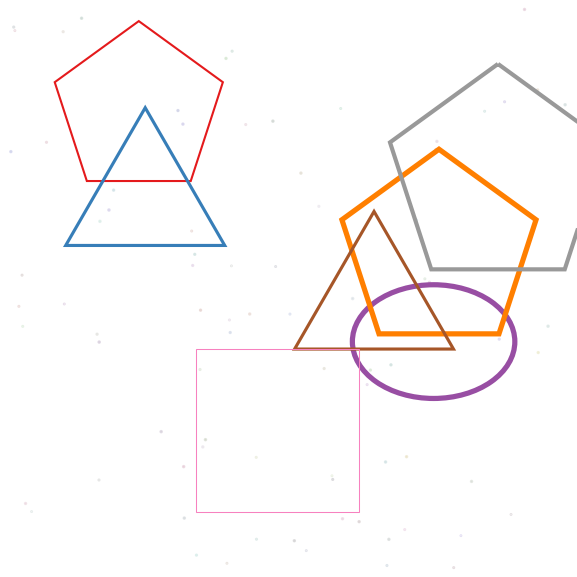[{"shape": "pentagon", "thickness": 1, "radius": 0.77, "center": [0.24, 0.81]}, {"shape": "triangle", "thickness": 1.5, "radius": 0.79, "center": [0.251, 0.654]}, {"shape": "oval", "thickness": 2.5, "radius": 0.7, "center": [0.751, 0.408]}, {"shape": "pentagon", "thickness": 2.5, "radius": 0.88, "center": [0.76, 0.564]}, {"shape": "triangle", "thickness": 1.5, "radius": 0.79, "center": [0.648, 0.474]}, {"shape": "square", "thickness": 0.5, "radius": 0.7, "center": [0.481, 0.254]}, {"shape": "pentagon", "thickness": 2, "radius": 0.98, "center": [0.862, 0.692]}]